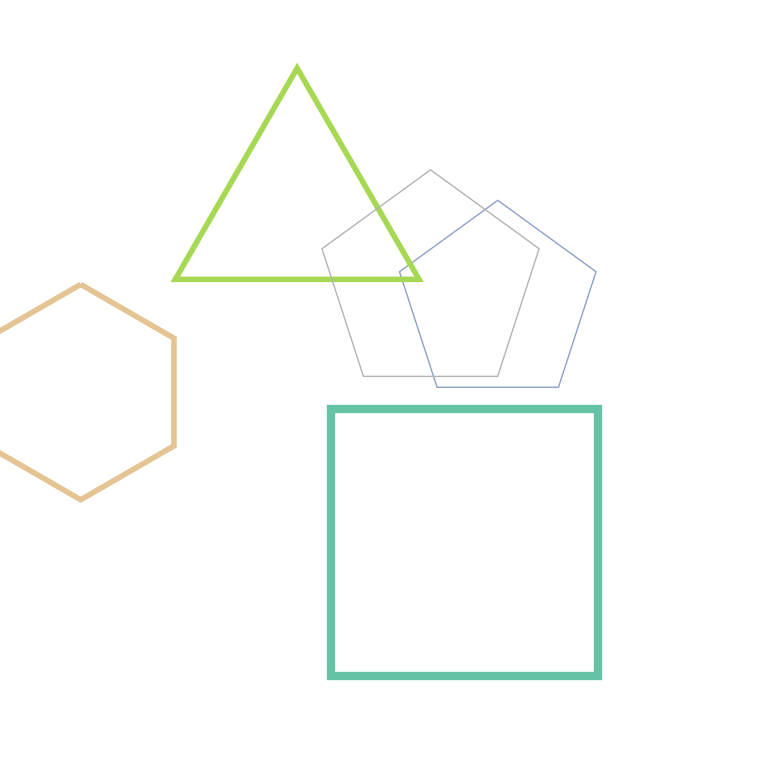[{"shape": "square", "thickness": 3, "radius": 0.87, "center": [0.603, 0.295]}, {"shape": "pentagon", "thickness": 0.5, "radius": 0.67, "center": [0.646, 0.606]}, {"shape": "triangle", "thickness": 2, "radius": 0.91, "center": [0.386, 0.729]}, {"shape": "hexagon", "thickness": 2, "radius": 0.7, "center": [0.105, 0.491]}, {"shape": "pentagon", "thickness": 0.5, "radius": 0.74, "center": [0.559, 0.631]}]